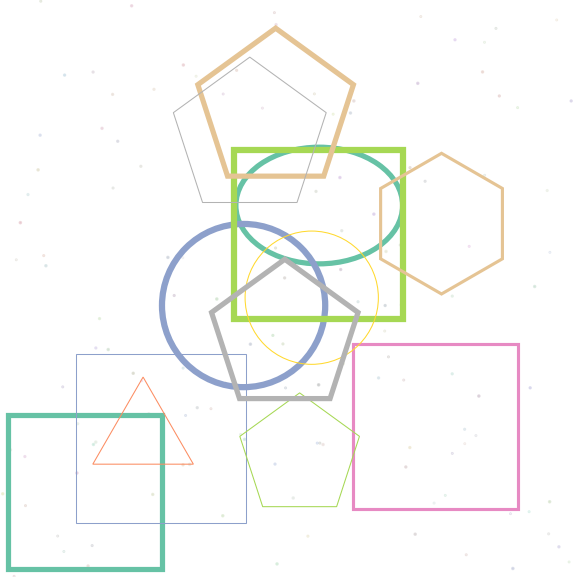[{"shape": "square", "thickness": 2.5, "radius": 0.67, "center": [0.148, 0.148]}, {"shape": "oval", "thickness": 2.5, "radius": 0.72, "center": [0.553, 0.643]}, {"shape": "triangle", "thickness": 0.5, "radius": 0.5, "center": [0.248, 0.246]}, {"shape": "square", "thickness": 0.5, "radius": 0.73, "center": [0.279, 0.24]}, {"shape": "circle", "thickness": 3, "radius": 0.71, "center": [0.422, 0.47]}, {"shape": "square", "thickness": 1.5, "radius": 0.71, "center": [0.755, 0.26]}, {"shape": "pentagon", "thickness": 0.5, "radius": 0.54, "center": [0.519, 0.21]}, {"shape": "square", "thickness": 3, "radius": 0.73, "center": [0.551, 0.593]}, {"shape": "circle", "thickness": 0.5, "radius": 0.58, "center": [0.54, 0.484]}, {"shape": "pentagon", "thickness": 2.5, "radius": 0.71, "center": [0.477, 0.809]}, {"shape": "hexagon", "thickness": 1.5, "radius": 0.61, "center": [0.765, 0.612]}, {"shape": "pentagon", "thickness": 0.5, "radius": 0.7, "center": [0.433, 0.761]}, {"shape": "pentagon", "thickness": 2.5, "radius": 0.67, "center": [0.493, 0.417]}]